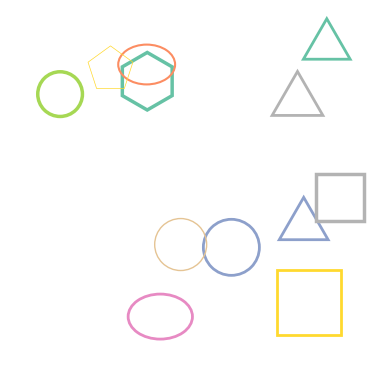[{"shape": "triangle", "thickness": 2, "radius": 0.35, "center": [0.849, 0.881]}, {"shape": "hexagon", "thickness": 2.5, "radius": 0.37, "center": [0.382, 0.789]}, {"shape": "oval", "thickness": 1.5, "radius": 0.37, "center": [0.381, 0.832]}, {"shape": "triangle", "thickness": 2, "radius": 0.37, "center": [0.789, 0.414]}, {"shape": "circle", "thickness": 2, "radius": 0.36, "center": [0.601, 0.358]}, {"shape": "oval", "thickness": 2, "radius": 0.42, "center": [0.416, 0.178]}, {"shape": "circle", "thickness": 2.5, "radius": 0.29, "center": [0.156, 0.756]}, {"shape": "pentagon", "thickness": 0.5, "radius": 0.31, "center": [0.287, 0.82]}, {"shape": "square", "thickness": 2, "radius": 0.42, "center": [0.802, 0.213]}, {"shape": "circle", "thickness": 1, "radius": 0.34, "center": [0.469, 0.365]}, {"shape": "square", "thickness": 2.5, "radius": 0.31, "center": [0.884, 0.487]}, {"shape": "triangle", "thickness": 2, "radius": 0.38, "center": [0.773, 0.738]}]